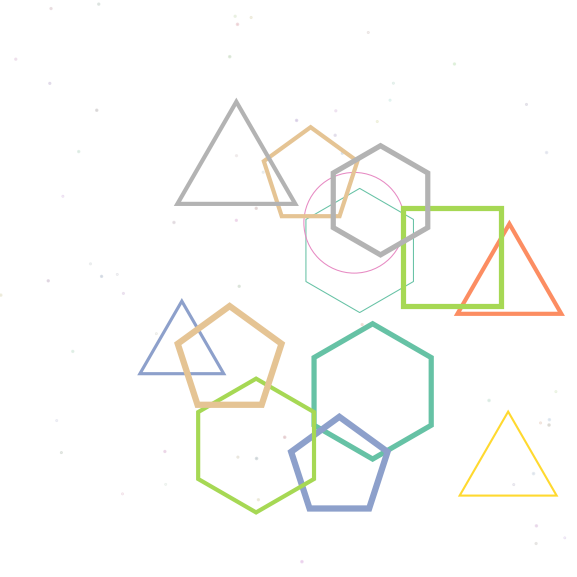[{"shape": "hexagon", "thickness": 0.5, "radius": 0.54, "center": [0.623, 0.565]}, {"shape": "hexagon", "thickness": 2.5, "radius": 0.59, "center": [0.645, 0.321]}, {"shape": "triangle", "thickness": 2, "radius": 0.52, "center": [0.882, 0.508]}, {"shape": "pentagon", "thickness": 3, "radius": 0.44, "center": [0.588, 0.19]}, {"shape": "triangle", "thickness": 1.5, "radius": 0.42, "center": [0.315, 0.394]}, {"shape": "circle", "thickness": 0.5, "radius": 0.44, "center": [0.613, 0.613]}, {"shape": "square", "thickness": 2.5, "radius": 0.43, "center": [0.783, 0.554]}, {"shape": "hexagon", "thickness": 2, "radius": 0.58, "center": [0.443, 0.228]}, {"shape": "triangle", "thickness": 1, "radius": 0.48, "center": [0.88, 0.189]}, {"shape": "pentagon", "thickness": 3, "radius": 0.47, "center": [0.398, 0.375]}, {"shape": "pentagon", "thickness": 2, "radius": 0.43, "center": [0.538, 0.694]}, {"shape": "hexagon", "thickness": 2.5, "radius": 0.47, "center": [0.659, 0.652]}, {"shape": "triangle", "thickness": 2, "radius": 0.59, "center": [0.409, 0.705]}]